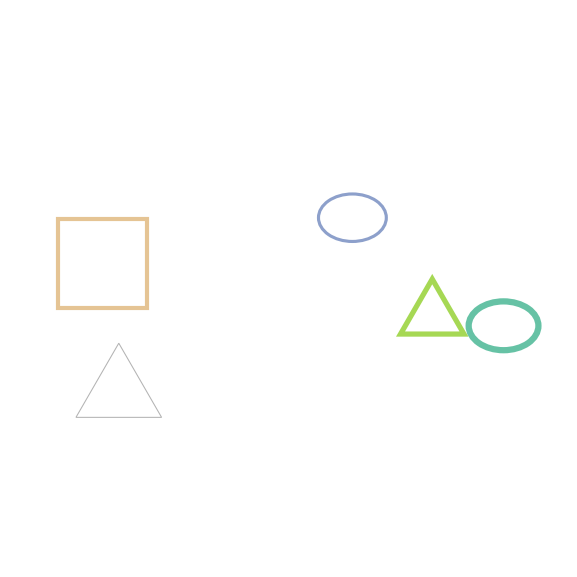[{"shape": "oval", "thickness": 3, "radius": 0.3, "center": [0.872, 0.435]}, {"shape": "oval", "thickness": 1.5, "radius": 0.29, "center": [0.61, 0.622]}, {"shape": "triangle", "thickness": 2.5, "radius": 0.32, "center": [0.748, 0.452]}, {"shape": "square", "thickness": 2, "radius": 0.38, "center": [0.178, 0.542]}, {"shape": "triangle", "thickness": 0.5, "radius": 0.43, "center": [0.206, 0.319]}]